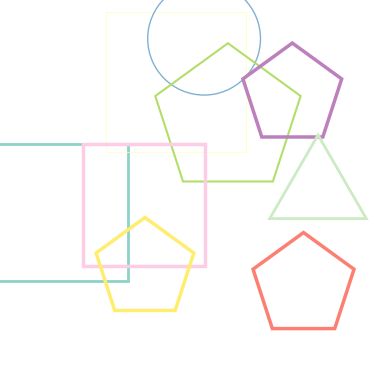[{"shape": "square", "thickness": 2, "radius": 0.88, "center": [0.155, 0.448]}, {"shape": "square", "thickness": 0.5, "radius": 0.91, "center": [0.458, 0.787]}, {"shape": "pentagon", "thickness": 2.5, "radius": 0.69, "center": [0.788, 0.258]}, {"shape": "circle", "thickness": 1, "radius": 0.73, "center": [0.53, 0.9]}, {"shape": "pentagon", "thickness": 1.5, "radius": 0.99, "center": [0.592, 0.689]}, {"shape": "square", "thickness": 2.5, "radius": 0.79, "center": [0.374, 0.467]}, {"shape": "pentagon", "thickness": 2.5, "radius": 0.67, "center": [0.759, 0.753]}, {"shape": "triangle", "thickness": 2, "radius": 0.72, "center": [0.826, 0.505]}, {"shape": "pentagon", "thickness": 2.5, "radius": 0.67, "center": [0.376, 0.302]}]